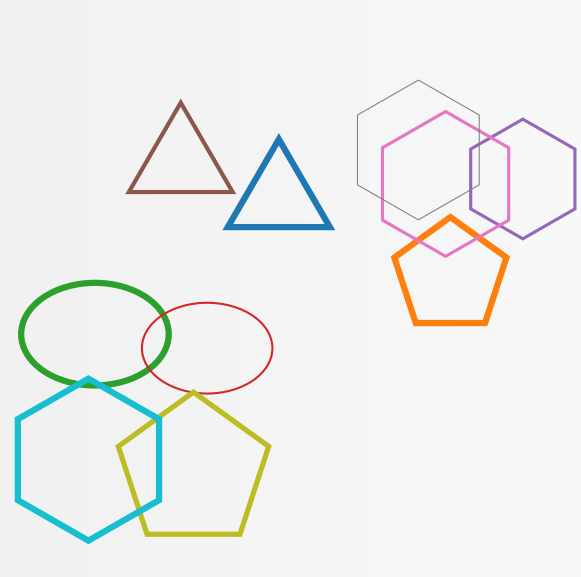[{"shape": "triangle", "thickness": 3, "radius": 0.51, "center": [0.48, 0.657]}, {"shape": "pentagon", "thickness": 3, "radius": 0.51, "center": [0.775, 0.522]}, {"shape": "oval", "thickness": 3, "radius": 0.63, "center": [0.163, 0.421]}, {"shape": "oval", "thickness": 1, "radius": 0.56, "center": [0.356, 0.396]}, {"shape": "hexagon", "thickness": 1.5, "radius": 0.52, "center": [0.899, 0.689]}, {"shape": "triangle", "thickness": 2, "radius": 0.52, "center": [0.311, 0.718]}, {"shape": "hexagon", "thickness": 1.5, "radius": 0.63, "center": [0.767, 0.681]}, {"shape": "hexagon", "thickness": 0.5, "radius": 0.6, "center": [0.72, 0.739]}, {"shape": "pentagon", "thickness": 2.5, "radius": 0.68, "center": [0.333, 0.184]}, {"shape": "hexagon", "thickness": 3, "radius": 0.7, "center": [0.152, 0.203]}]